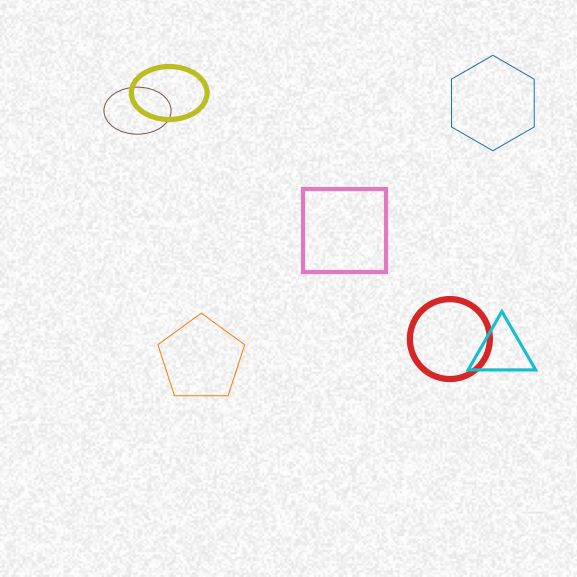[{"shape": "hexagon", "thickness": 0.5, "radius": 0.41, "center": [0.853, 0.821]}, {"shape": "pentagon", "thickness": 0.5, "radius": 0.4, "center": [0.349, 0.378]}, {"shape": "circle", "thickness": 3, "radius": 0.35, "center": [0.779, 0.412]}, {"shape": "oval", "thickness": 0.5, "radius": 0.29, "center": [0.238, 0.807]}, {"shape": "square", "thickness": 2, "radius": 0.36, "center": [0.597, 0.6]}, {"shape": "oval", "thickness": 2.5, "radius": 0.33, "center": [0.293, 0.838]}, {"shape": "triangle", "thickness": 1.5, "radius": 0.34, "center": [0.869, 0.392]}]